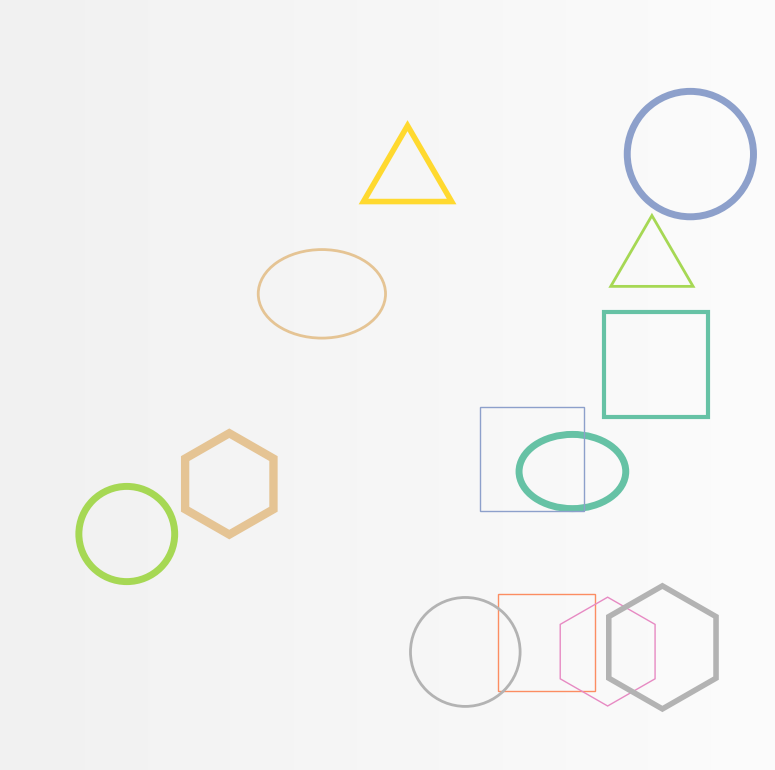[{"shape": "square", "thickness": 1.5, "radius": 0.34, "center": [0.846, 0.527]}, {"shape": "oval", "thickness": 2.5, "radius": 0.34, "center": [0.739, 0.388]}, {"shape": "square", "thickness": 0.5, "radius": 0.32, "center": [0.705, 0.165]}, {"shape": "square", "thickness": 0.5, "radius": 0.34, "center": [0.686, 0.404]}, {"shape": "circle", "thickness": 2.5, "radius": 0.41, "center": [0.891, 0.8]}, {"shape": "hexagon", "thickness": 0.5, "radius": 0.35, "center": [0.784, 0.154]}, {"shape": "triangle", "thickness": 1, "radius": 0.31, "center": [0.841, 0.659]}, {"shape": "circle", "thickness": 2.5, "radius": 0.31, "center": [0.164, 0.306]}, {"shape": "triangle", "thickness": 2, "radius": 0.33, "center": [0.526, 0.771]}, {"shape": "oval", "thickness": 1, "radius": 0.41, "center": [0.415, 0.618]}, {"shape": "hexagon", "thickness": 3, "radius": 0.33, "center": [0.296, 0.372]}, {"shape": "circle", "thickness": 1, "radius": 0.35, "center": [0.6, 0.153]}, {"shape": "hexagon", "thickness": 2, "radius": 0.4, "center": [0.855, 0.159]}]